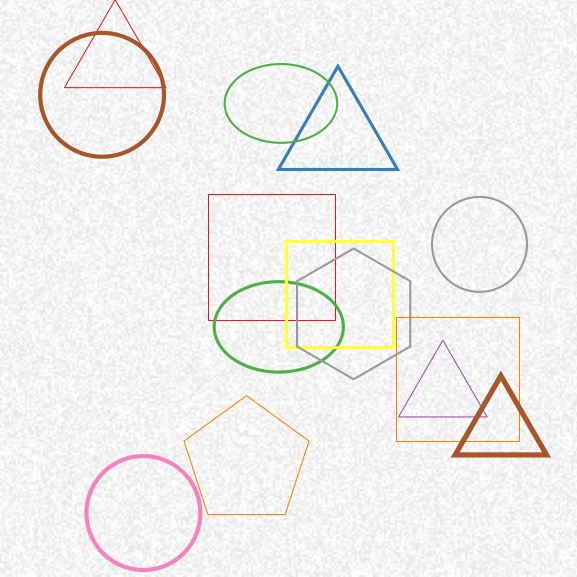[{"shape": "square", "thickness": 0.5, "radius": 0.55, "center": [0.47, 0.554]}, {"shape": "triangle", "thickness": 0.5, "radius": 0.51, "center": [0.2, 0.898]}, {"shape": "triangle", "thickness": 1.5, "radius": 0.6, "center": [0.585, 0.765]}, {"shape": "oval", "thickness": 1, "radius": 0.49, "center": [0.486, 0.82]}, {"shape": "oval", "thickness": 1.5, "radius": 0.56, "center": [0.483, 0.433]}, {"shape": "triangle", "thickness": 0.5, "radius": 0.44, "center": [0.767, 0.321]}, {"shape": "pentagon", "thickness": 0.5, "radius": 0.57, "center": [0.427, 0.2]}, {"shape": "square", "thickness": 0.5, "radius": 0.53, "center": [0.792, 0.343]}, {"shape": "square", "thickness": 1.5, "radius": 0.46, "center": [0.588, 0.49]}, {"shape": "circle", "thickness": 2, "radius": 0.54, "center": [0.177, 0.835]}, {"shape": "triangle", "thickness": 2.5, "radius": 0.46, "center": [0.867, 0.257]}, {"shape": "circle", "thickness": 2, "radius": 0.49, "center": [0.248, 0.111]}, {"shape": "hexagon", "thickness": 1, "radius": 0.57, "center": [0.612, 0.456]}, {"shape": "circle", "thickness": 1, "radius": 0.41, "center": [0.83, 0.576]}]